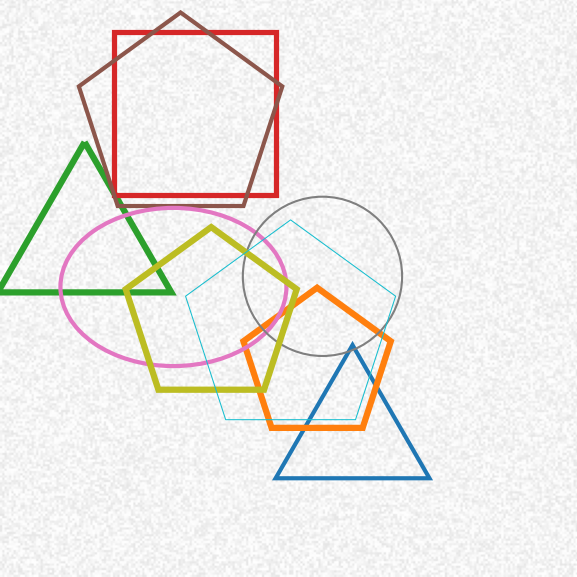[{"shape": "triangle", "thickness": 2, "radius": 0.77, "center": [0.61, 0.248]}, {"shape": "pentagon", "thickness": 3, "radius": 0.67, "center": [0.549, 0.367]}, {"shape": "triangle", "thickness": 3, "radius": 0.87, "center": [0.146, 0.58]}, {"shape": "square", "thickness": 2.5, "radius": 0.7, "center": [0.338, 0.803]}, {"shape": "pentagon", "thickness": 2, "radius": 0.93, "center": [0.313, 0.792]}, {"shape": "oval", "thickness": 2, "radius": 0.98, "center": [0.3, 0.502]}, {"shape": "circle", "thickness": 1, "radius": 0.69, "center": [0.558, 0.521]}, {"shape": "pentagon", "thickness": 3, "radius": 0.78, "center": [0.366, 0.45]}, {"shape": "pentagon", "thickness": 0.5, "radius": 0.96, "center": [0.503, 0.427]}]